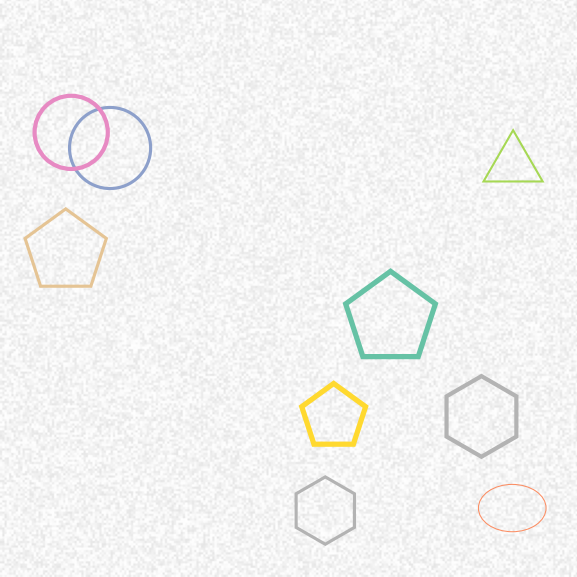[{"shape": "pentagon", "thickness": 2.5, "radius": 0.41, "center": [0.676, 0.448]}, {"shape": "oval", "thickness": 0.5, "radius": 0.29, "center": [0.887, 0.119]}, {"shape": "circle", "thickness": 1.5, "radius": 0.35, "center": [0.191, 0.743]}, {"shape": "circle", "thickness": 2, "radius": 0.32, "center": [0.123, 0.77]}, {"shape": "triangle", "thickness": 1, "radius": 0.3, "center": [0.888, 0.714]}, {"shape": "pentagon", "thickness": 2.5, "radius": 0.29, "center": [0.578, 0.277]}, {"shape": "pentagon", "thickness": 1.5, "radius": 0.37, "center": [0.114, 0.563]}, {"shape": "hexagon", "thickness": 2, "radius": 0.35, "center": [0.834, 0.278]}, {"shape": "hexagon", "thickness": 1.5, "radius": 0.29, "center": [0.563, 0.115]}]